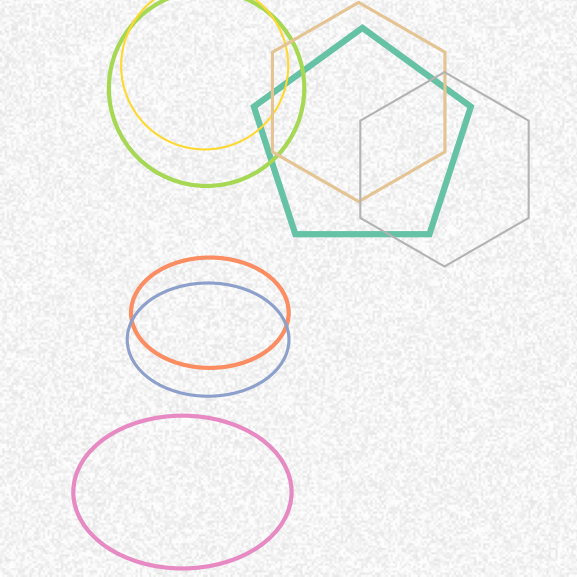[{"shape": "pentagon", "thickness": 3, "radius": 0.99, "center": [0.628, 0.753]}, {"shape": "oval", "thickness": 2, "radius": 0.68, "center": [0.363, 0.458]}, {"shape": "oval", "thickness": 1.5, "radius": 0.7, "center": [0.36, 0.411]}, {"shape": "oval", "thickness": 2, "radius": 0.95, "center": [0.316, 0.147]}, {"shape": "circle", "thickness": 2, "radius": 0.85, "center": [0.358, 0.846]}, {"shape": "circle", "thickness": 1, "radius": 0.72, "center": [0.354, 0.885]}, {"shape": "hexagon", "thickness": 1.5, "radius": 0.86, "center": [0.621, 0.823]}, {"shape": "hexagon", "thickness": 1, "radius": 0.84, "center": [0.77, 0.706]}]